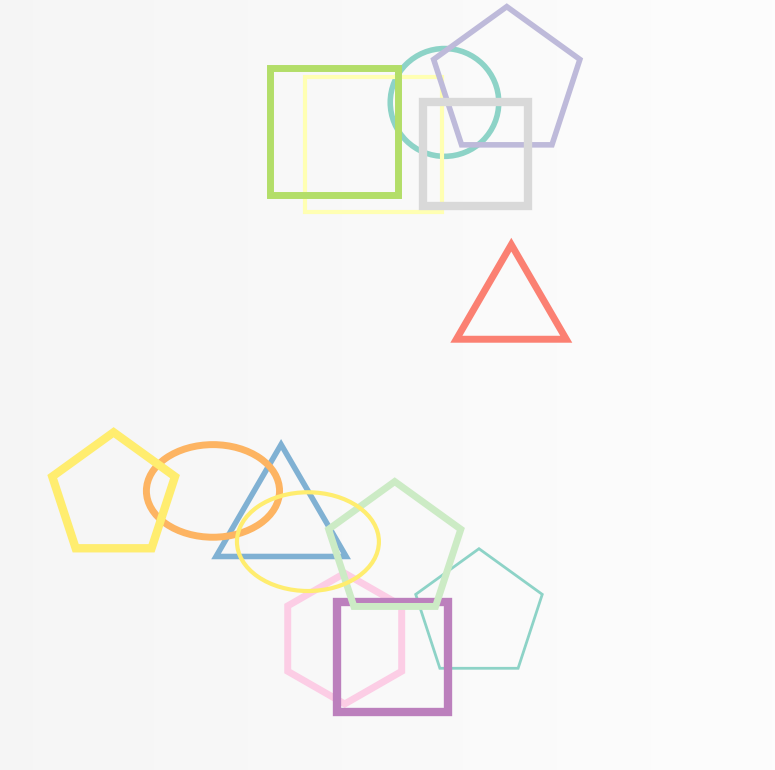[{"shape": "pentagon", "thickness": 1, "radius": 0.43, "center": [0.618, 0.202]}, {"shape": "circle", "thickness": 2, "radius": 0.35, "center": [0.574, 0.867]}, {"shape": "square", "thickness": 1.5, "radius": 0.44, "center": [0.482, 0.812]}, {"shape": "pentagon", "thickness": 2, "radius": 0.5, "center": [0.654, 0.892]}, {"shape": "triangle", "thickness": 2.5, "radius": 0.41, "center": [0.66, 0.6]}, {"shape": "triangle", "thickness": 2, "radius": 0.48, "center": [0.363, 0.326]}, {"shape": "oval", "thickness": 2.5, "radius": 0.43, "center": [0.275, 0.362]}, {"shape": "square", "thickness": 2.5, "radius": 0.41, "center": [0.431, 0.829]}, {"shape": "hexagon", "thickness": 2.5, "radius": 0.42, "center": [0.445, 0.171]}, {"shape": "square", "thickness": 3, "radius": 0.34, "center": [0.613, 0.8]}, {"shape": "square", "thickness": 3, "radius": 0.36, "center": [0.507, 0.147]}, {"shape": "pentagon", "thickness": 2.5, "radius": 0.45, "center": [0.509, 0.285]}, {"shape": "pentagon", "thickness": 3, "radius": 0.42, "center": [0.147, 0.355]}, {"shape": "oval", "thickness": 1.5, "radius": 0.46, "center": [0.397, 0.297]}]